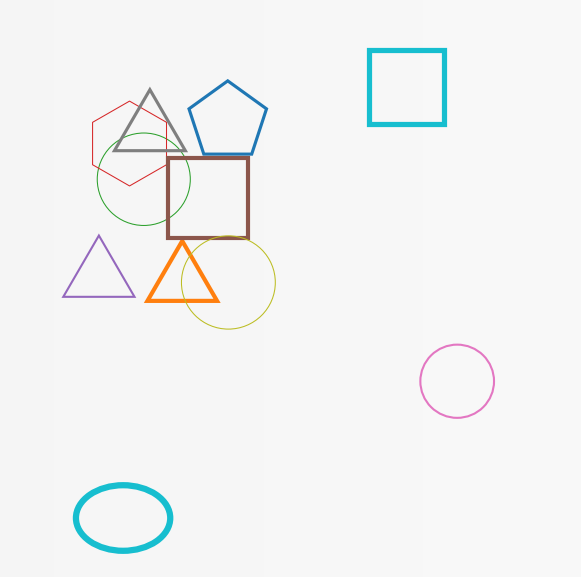[{"shape": "pentagon", "thickness": 1.5, "radius": 0.35, "center": [0.392, 0.789]}, {"shape": "triangle", "thickness": 2, "radius": 0.35, "center": [0.314, 0.513]}, {"shape": "circle", "thickness": 0.5, "radius": 0.4, "center": [0.247, 0.689]}, {"shape": "hexagon", "thickness": 0.5, "radius": 0.37, "center": [0.223, 0.751]}, {"shape": "triangle", "thickness": 1, "radius": 0.35, "center": [0.17, 0.521]}, {"shape": "square", "thickness": 2, "radius": 0.35, "center": [0.358, 0.656]}, {"shape": "circle", "thickness": 1, "radius": 0.32, "center": [0.787, 0.339]}, {"shape": "triangle", "thickness": 1.5, "radius": 0.35, "center": [0.258, 0.773]}, {"shape": "circle", "thickness": 0.5, "radius": 0.4, "center": [0.393, 0.51]}, {"shape": "square", "thickness": 2.5, "radius": 0.32, "center": [0.7, 0.848]}, {"shape": "oval", "thickness": 3, "radius": 0.41, "center": [0.212, 0.102]}]